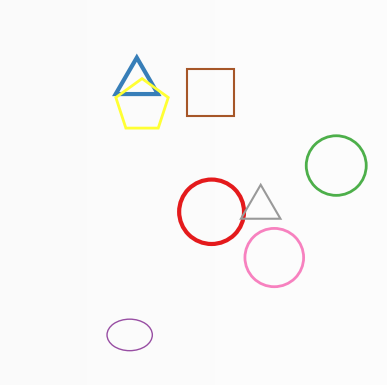[{"shape": "circle", "thickness": 3, "radius": 0.42, "center": [0.546, 0.45]}, {"shape": "triangle", "thickness": 3, "radius": 0.31, "center": [0.353, 0.787]}, {"shape": "circle", "thickness": 2, "radius": 0.39, "center": [0.868, 0.57]}, {"shape": "oval", "thickness": 1, "radius": 0.29, "center": [0.335, 0.13]}, {"shape": "pentagon", "thickness": 2, "radius": 0.36, "center": [0.367, 0.725]}, {"shape": "square", "thickness": 1.5, "radius": 0.31, "center": [0.543, 0.759]}, {"shape": "circle", "thickness": 2, "radius": 0.38, "center": [0.708, 0.331]}, {"shape": "triangle", "thickness": 1.5, "radius": 0.29, "center": [0.673, 0.461]}]